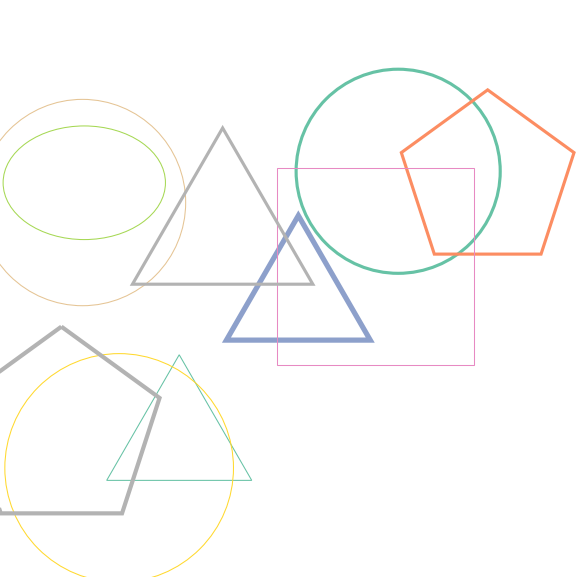[{"shape": "circle", "thickness": 1.5, "radius": 0.88, "center": [0.689, 0.703]}, {"shape": "triangle", "thickness": 0.5, "radius": 0.72, "center": [0.31, 0.24]}, {"shape": "pentagon", "thickness": 1.5, "radius": 0.79, "center": [0.844, 0.686]}, {"shape": "triangle", "thickness": 2.5, "radius": 0.72, "center": [0.517, 0.482]}, {"shape": "square", "thickness": 0.5, "radius": 0.85, "center": [0.65, 0.538]}, {"shape": "oval", "thickness": 0.5, "radius": 0.7, "center": [0.146, 0.683]}, {"shape": "circle", "thickness": 0.5, "radius": 0.99, "center": [0.206, 0.189]}, {"shape": "circle", "thickness": 0.5, "radius": 0.89, "center": [0.143, 0.648]}, {"shape": "pentagon", "thickness": 2, "radius": 0.89, "center": [0.106, 0.255]}, {"shape": "triangle", "thickness": 1.5, "radius": 0.9, "center": [0.386, 0.597]}]